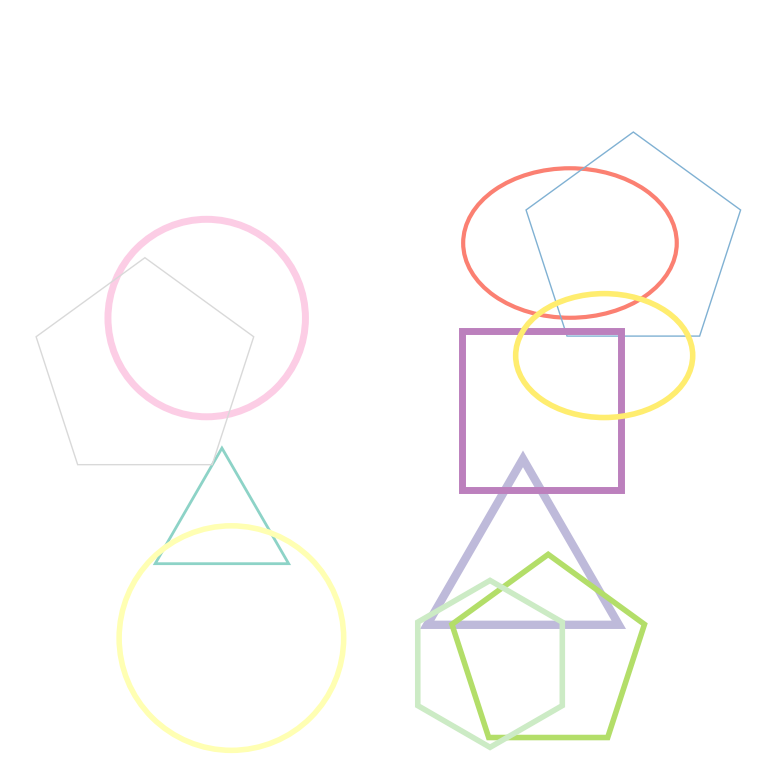[{"shape": "triangle", "thickness": 1, "radius": 0.5, "center": [0.288, 0.318]}, {"shape": "circle", "thickness": 2, "radius": 0.73, "center": [0.301, 0.171]}, {"shape": "triangle", "thickness": 3, "radius": 0.72, "center": [0.679, 0.26]}, {"shape": "oval", "thickness": 1.5, "radius": 0.69, "center": [0.74, 0.684]}, {"shape": "pentagon", "thickness": 0.5, "radius": 0.73, "center": [0.823, 0.682]}, {"shape": "pentagon", "thickness": 2, "radius": 0.66, "center": [0.712, 0.149]}, {"shape": "circle", "thickness": 2.5, "radius": 0.64, "center": [0.268, 0.587]}, {"shape": "pentagon", "thickness": 0.5, "radius": 0.74, "center": [0.188, 0.517]}, {"shape": "square", "thickness": 2.5, "radius": 0.52, "center": [0.703, 0.467]}, {"shape": "hexagon", "thickness": 2, "radius": 0.54, "center": [0.636, 0.138]}, {"shape": "oval", "thickness": 2, "radius": 0.57, "center": [0.785, 0.538]}]